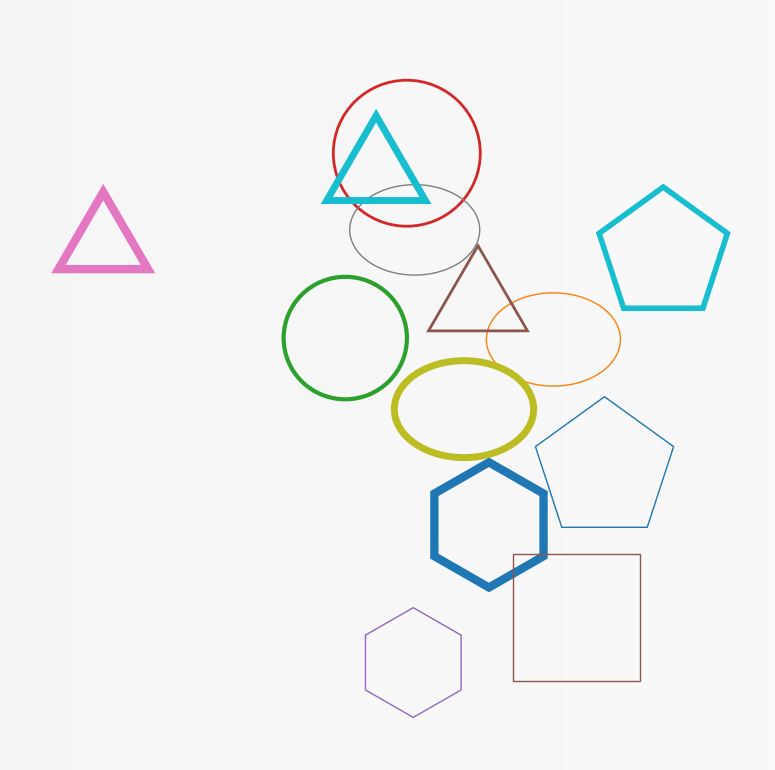[{"shape": "hexagon", "thickness": 3, "radius": 0.41, "center": [0.631, 0.318]}, {"shape": "pentagon", "thickness": 0.5, "radius": 0.47, "center": [0.78, 0.391]}, {"shape": "oval", "thickness": 0.5, "radius": 0.43, "center": [0.714, 0.559]}, {"shape": "circle", "thickness": 1.5, "radius": 0.4, "center": [0.446, 0.561]}, {"shape": "circle", "thickness": 1, "radius": 0.47, "center": [0.525, 0.801]}, {"shape": "hexagon", "thickness": 0.5, "radius": 0.36, "center": [0.533, 0.14]}, {"shape": "triangle", "thickness": 1, "radius": 0.37, "center": [0.617, 0.607]}, {"shape": "square", "thickness": 0.5, "radius": 0.41, "center": [0.744, 0.198]}, {"shape": "triangle", "thickness": 3, "radius": 0.33, "center": [0.133, 0.684]}, {"shape": "oval", "thickness": 0.5, "radius": 0.42, "center": [0.535, 0.701]}, {"shape": "oval", "thickness": 2.5, "radius": 0.45, "center": [0.599, 0.469]}, {"shape": "pentagon", "thickness": 2, "radius": 0.44, "center": [0.856, 0.67]}, {"shape": "triangle", "thickness": 2.5, "radius": 0.37, "center": [0.485, 0.776]}]